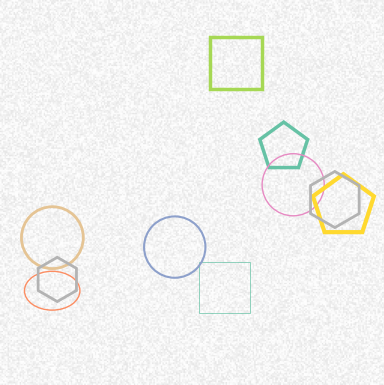[{"shape": "square", "thickness": 0.5, "radius": 0.33, "center": [0.582, 0.254]}, {"shape": "pentagon", "thickness": 2.5, "radius": 0.33, "center": [0.737, 0.618]}, {"shape": "oval", "thickness": 1, "radius": 0.36, "center": [0.136, 0.245]}, {"shape": "circle", "thickness": 1.5, "radius": 0.4, "center": [0.454, 0.358]}, {"shape": "circle", "thickness": 1, "radius": 0.4, "center": [0.761, 0.52]}, {"shape": "square", "thickness": 2.5, "radius": 0.34, "center": [0.612, 0.835]}, {"shape": "pentagon", "thickness": 3, "radius": 0.42, "center": [0.892, 0.464]}, {"shape": "circle", "thickness": 2, "radius": 0.4, "center": [0.136, 0.383]}, {"shape": "hexagon", "thickness": 2, "radius": 0.29, "center": [0.149, 0.274]}, {"shape": "hexagon", "thickness": 2, "radius": 0.36, "center": [0.87, 0.482]}]